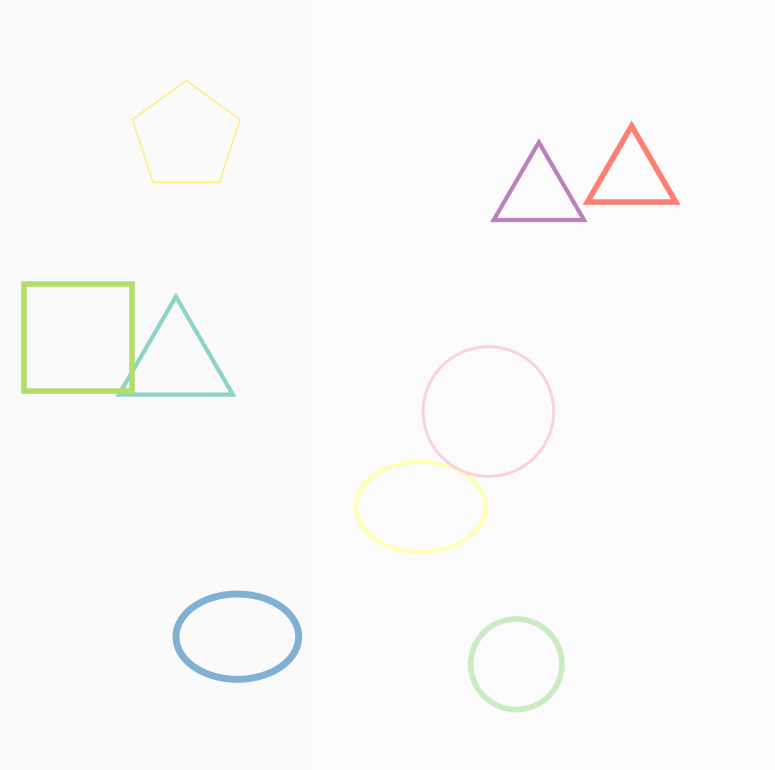[{"shape": "triangle", "thickness": 1.5, "radius": 0.42, "center": [0.227, 0.53]}, {"shape": "oval", "thickness": 1.5, "radius": 0.42, "center": [0.543, 0.342]}, {"shape": "triangle", "thickness": 2, "radius": 0.33, "center": [0.815, 0.771]}, {"shape": "oval", "thickness": 2.5, "radius": 0.4, "center": [0.306, 0.173]}, {"shape": "square", "thickness": 2, "radius": 0.35, "center": [0.101, 0.562]}, {"shape": "circle", "thickness": 1, "radius": 0.42, "center": [0.63, 0.466]}, {"shape": "triangle", "thickness": 1.5, "radius": 0.34, "center": [0.695, 0.748]}, {"shape": "circle", "thickness": 2, "radius": 0.29, "center": [0.666, 0.137]}, {"shape": "pentagon", "thickness": 0.5, "radius": 0.37, "center": [0.24, 0.822]}]